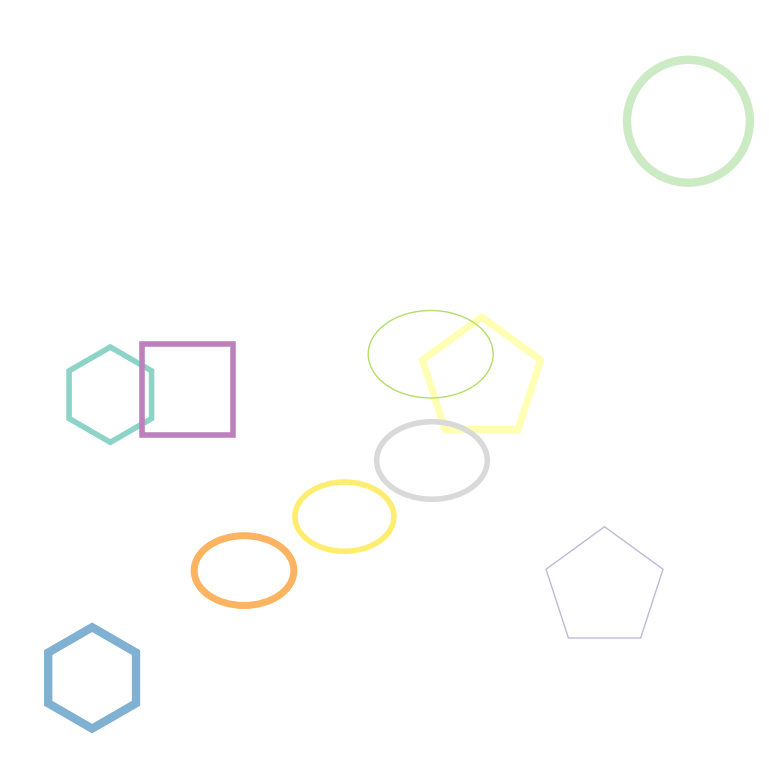[{"shape": "hexagon", "thickness": 2, "radius": 0.31, "center": [0.143, 0.487]}, {"shape": "pentagon", "thickness": 2.5, "radius": 0.4, "center": [0.625, 0.508]}, {"shape": "pentagon", "thickness": 0.5, "radius": 0.4, "center": [0.785, 0.236]}, {"shape": "hexagon", "thickness": 3, "radius": 0.33, "center": [0.12, 0.12]}, {"shape": "oval", "thickness": 2.5, "radius": 0.32, "center": [0.317, 0.259]}, {"shape": "oval", "thickness": 0.5, "radius": 0.41, "center": [0.559, 0.54]}, {"shape": "oval", "thickness": 2, "radius": 0.36, "center": [0.561, 0.402]}, {"shape": "square", "thickness": 2, "radius": 0.3, "center": [0.244, 0.494]}, {"shape": "circle", "thickness": 3, "radius": 0.4, "center": [0.894, 0.843]}, {"shape": "oval", "thickness": 2, "radius": 0.32, "center": [0.447, 0.329]}]